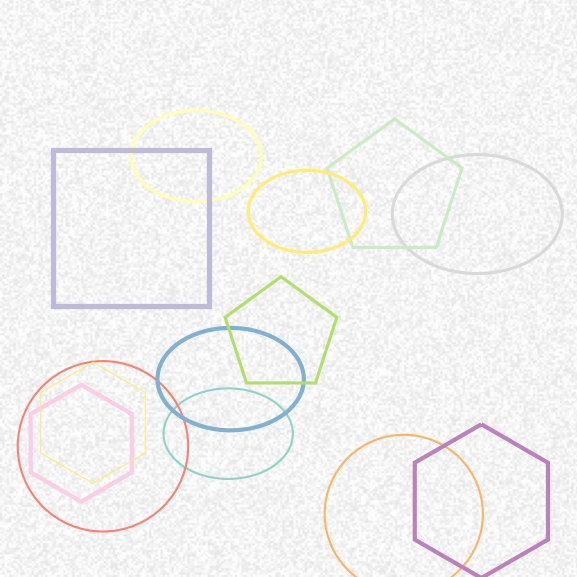[{"shape": "oval", "thickness": 1, "radius": 0.56, "center": [0.395, 0.248]}, {"shape": "oval", "thickness": 1.5, "radius": 0.56, "center": [0.339, 0.729]}, {"shape": "square", "thickness": 2.5, "radius": 0.68, "center": [0.227, 0.604]}, {"shape": "circle", "thickness": 1, "radius": 0.74, "center": [0.178, 0.226]}, {"shape": "oval", "thickness": 2, "radius": 0.63, "center": [0.399, 0.343]}, {"shape": "circle", "thickness": 1, "radius": 0.68, "center": [0.699, 0.109]}, {"shape": "pentagon", "thickness": 1.5, "radius": 0.51, "center": [0.487, 0.418]}, {"shape": "hexagon", "thickness": 2, "radius": 0.51, "center": [0.141, 0.232]}, {"shape": "oval", "thickness": 1.5, "radius": 0.74, "center": [0.826, 0.628]}, {"shape": "hexagon", "thickness": 2, "radius": 0.67, "center": [0.834, 0.131]}, {"shape": "pentagon", "thickness": 1.5, "radius": 0.61, "center": [0.683, 0.67]}, {"shape": "hexagon", "thickness": 0.5, "radius": 0.52, "center": [0.161, 0.267]}, {"shape": "oval", "thickness": 1.5, "radius": 0.51, "center": [0.532, 0.633]}]